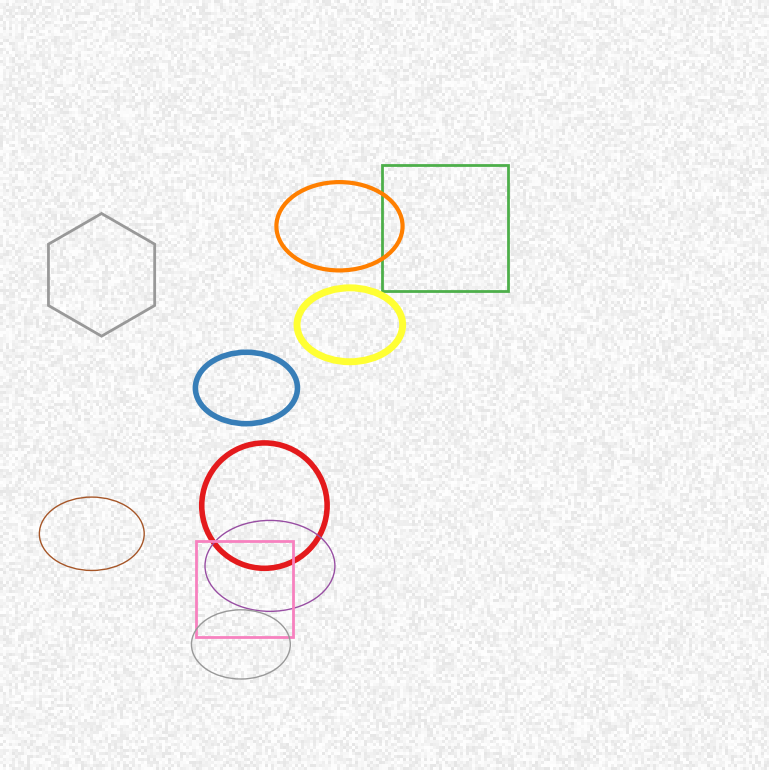[{"shape": "circle", "thickness": 2, "radius": 0.41, "center": [0.343, 0.343]}, {"shape": "oval", "thickness": 2, "radius": 0.33, "center": [0.32, 0.496]}, {"shape": "square", "thickness": 1, "radius": 0.41, "center": [0.578, 0.704]}, {"shape": "oval", "thickness": 0.5, "radius": 0.42, "center": [0.351, 0.265]}, {"shape": "oval", "thickness": 1.5, "radius": 0.41, "center": [0.441, 0.706]}, {"shape": "oval", "thickness": 2.5, "radius": 0.34, "center": [0.454, 0.578]}, {"shape": "oval", "thickness": 0.5, "radius": 0.34, "center": [0.119, 0.307]}, {"shape": "square", "thickness": 1, "radius": 0.31, "center": [0.317, 0.235]}, {"shape": "hexagon", "thickness": 1, "radius": 0.4, "center": [0.132, 0.643]}, {"shape": "oval", "thickness": 0.5, "radius": 0.32, "center": [0.313, 0.163]}]